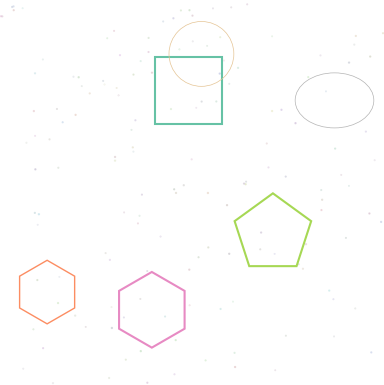[{"shape": "square", "thickness": 1.5, "radius": 0.43, "center": [0.49, 0.765]}, {"shape": "hexagon", "thickness": 1, "radius": 0.41, "center": [0.122, 0.241]}, {"shape": "hexagon", "thickness": 1.5, "radius": 0.49, "center": [0.394, 0.195]}, {"shape": "pentagon", "thickness": 1.5, "radius": 0.52, "center": [0.709, 0.393]}, {"shape": "circle", "thickness": 0.5, "radius": 0.42, "center": [0.523, 0.86]}, {"shape": "oval", "thickness": 0.5, "radius": 0.51, "center": [0.869, 0.739]}]